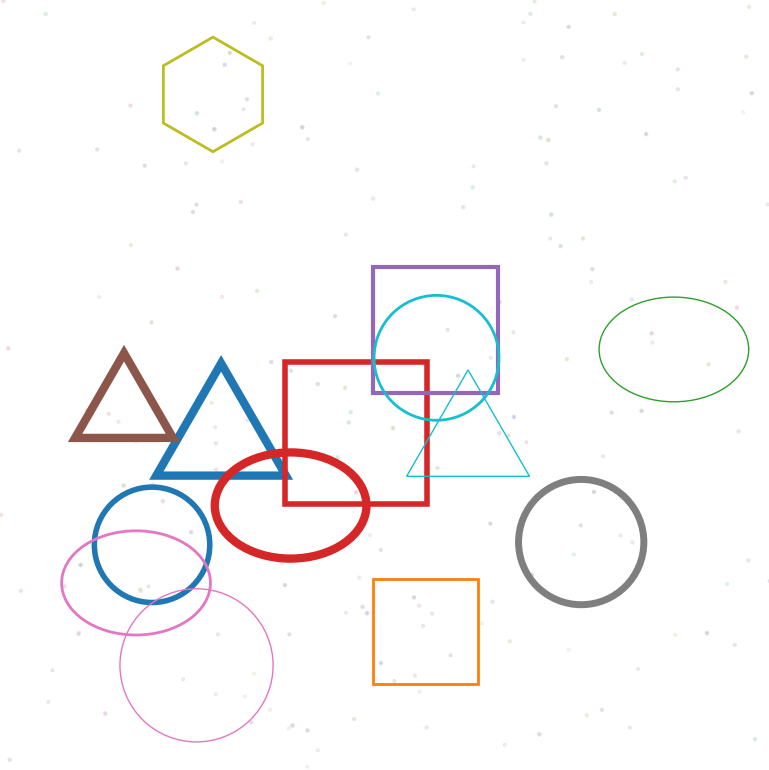[{"shape": "circle", "thickness": 2, "radius": 0.37, "center": [0.197, 0.292]}, {"shape": "triangle", "thickness": 3, "radius": 0.49, "center": [0.287, 0.431]}, {"shape": "square", "thickness": 1, "radius": 0.34, "center": [0.552, 0.179]}, {"shape": "oval", "thickness": 0.5, "radius": 0.49, "center": [0.875, 0.546]}, {"shape": "oval", "thickness": 3, "radius": 0.49, "center": [0.377, 0.343]}, {"shape": "square", "thickness": 2, "radius": 0.46, "center": [0.463, 0.438]}, {"shape": "square", "thickness": 1.5, "radius": 0.41, "center": [0.566, 0.571]}, {"shape": "triangle", "thickness": 3, "radius": 0.37, "center": [0.161, 0.468]}, {"shape": "circle", "thickness": 0.5, "radius": 0.5, "center": [0.255, 0.136]}, {"shape": "oval", "thickness": 1, "radius": 0.48, "center": [0.177, 0.243]}, {"shape": "circle", "thickness": 2.5, "radius": 0.41, "center": [0.755, 0.296]}, {"shape": "hexagon", "thickness": 1, "radius": 0.37, "center": [0.277, 0.877]}, {"shape": "triangle", "thickness": 0.5, "radius": 0.46, "center": [0.608, 0.427]}, {"shape": "circle", "thickness": 1, "radius": 0.41, "center": [0.567, 0.535]}]